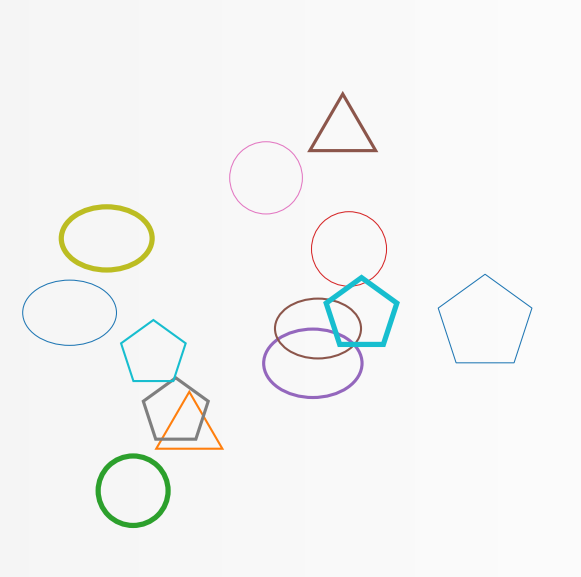[{"shape": "pentagon", "thickness": 0.5, "radius": 0.42, "center": [0.835, 0.439]}, {"shape": "oval", "thickness": 0.5, "radius": 0.4, "center": [0.12, 0.458]}, {"shape": "triangle", "thickness": 1, "radius": 0.33, "center": [0.326, 0.255]}, {"shape": "circle", "thickness": 2.5, "radius": 0.3, "center": [0.229, 0.149]}, {"shape": "circle", "thickness": 0.5, "radius": 0.32, "center": [0.6, 0.568]}, {"shape": "oval", "thickness": 1.5, "radius": 0.42, "center": [0.538, 0.37]}, {"shape": "oval", "thickness": 1, "radius": 0.37, "center": [0.547, 0.43]}, {"shape": "triangle", "thickness": 1.5, "radius": 0.33, "center": [0.59, 0.771]}, {"shape": "circle", "thickness": 0.5, "radius": 0.31, "center": [0.458, 0.691]}, {"shape": "pentagon", "thickness": 1.5, "radius": 0.29, "center": [0.302, 0.286]}, {"shape": "oval", "thickness": 2.5, "radius": 0.39, "center": [0.184, 0.586]}, {"shape": "pentagon", "thickness": 2.5, "radius": 0.32, "center": [0.622, 0.454]}, {"shape": "pentagon", "thickness": 1, "radius": 0.29, "center": [0.264, 0.387]}]